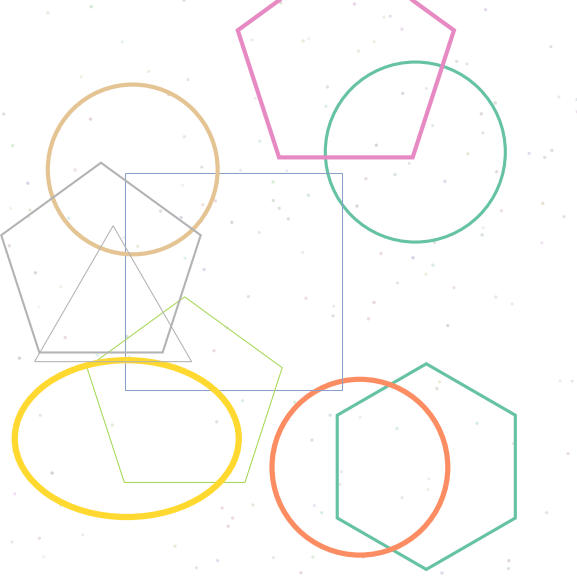[{"shape": "circle", "thickness": 1.5, "radius": 0.78, "center": [0.719, 0.736]}, {"shape": "hexagon", "thickness": 1.5, "radius": 0.89, "center": [0.738, 0.191]}, {"shape": "circle", "thickness": 2.5, "radius": 0.76, "center": [0.623, 0.19]}, {"shape": "square", "thickness": 0.5, "radius": 0.94, "center": [0.404, 0.512]}, {"shape": "pentagon", "thickness": 2, "radius": 0.98, "center": [0.599, 0.886]}, {"shape": "pentagon", "thickness": 0.5, "radius": 0.89, "center": [0.32, 0.307]}, {"shape": "oval", "thickness": 3, "radius": 0.97, "center": [0.22, 0.24]}, {"shape": "circle", "thickness": 2, "radius": 0.74, "center": [0.23, 0.706]}, {"shape": "triangle", "thickness": 0.5, "radius": 0.78, "center": [0.196, 0.451]}, {"shape": "pentagon", "thickness": 1, "radius": 0.91, "center": [0.175, 0.536]}]